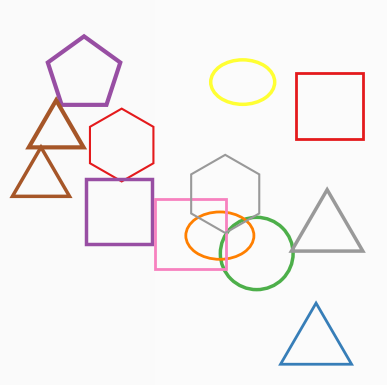[{"shape": "hexagon", "thickness": 1.5, "radius": 0.47, "center": [0.314, 0.623]}, {"shape": "square", "thickness": 2, "radius": 0.43, "center": [0.85, 0.724]}, {"shape": "triangle", "thickness": 2, "radius": 0.53, "center": [0.816, 0.107]}, {"shape": "circle", "thickness": 2.5, "radius": 0.47, "center": [0.662, 0.342]}, {"shape": "pentagon", "thickness": 3, "radius": 0.49, "center": [0.217, 0.807]}, {"shape": "square", "thickness": 2.5, "radius": 0.42, "center": [0.308, 0.45]}, {"shape": "oval", "thickness": 2, "radius": 0.44, "center": [0.567, 0.388]}, {"shape": "oval", "thickness": 2.5, "radius": 0.41, "center": [0.626, 0.787]}, {"shape": "triangle", "thickness": 3, "radius": 0.41, "center": [0.145, 0.658]}, {"shape": "triangle", "thickness": 2.5, "radius": 0.43, "center": [0.106, 0.533]}, {"shape": "square", "thickness": 2, "radius": 0.45, "center": [0.492, 0.393]}, {"shape": "triangle", "thickness": 2.5, "radius": 0.53, "center": [0.844, 0.401]}, {"shape": "hexagon", "thickness": 1.5, "radius": 0.51, "center": [0.581, 0.496]}]